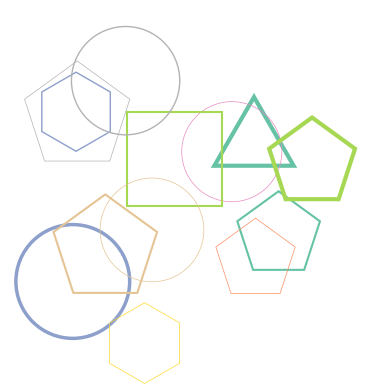[{"shape": "pentagon", "thickness": 1.5, "radius": 0.56, "center": [0.724, 0.39]}, {"shape": "triangle", "thickness": 3, "radius": 0.59, "center": [0.66, 0.629]}, {"shape": "pentagon", "thickness": 0.5, "radius": 0.54, "center": [0.664, 0.325]}, {"shape": "hexagon", "thickness": 1, "radius": 0.51, "center": [0.198, 0.71]}, {"shape": "circle", "thickness": 2.5, "radius": 0.74, "center": [0.189, 0.269]}, {"shape": "circle", "thickness": 0.5, "radius": 0.65, "center": [0.602, 0.606]}, {"shape": "pentagon", "thickness": 3, "radius": 0.59, "center": [0.811, 0.577]}, {"shape": "square", "thickness": 1.5, "radius": 0.61, "center": [0.453, 0.587]}, {"shape": "hexagon", "thickness": 0.5, "radius": 0.52, "center": [0.376, 0.109]}, {"shape": "pentagon", "thickness": 1.5, "radius": 0.71, "center": [0.274, 0.354]}, {"shape": "circle", "thickness": 0.5, "radius": 0.67, "center": [0.395, 0.403]}, {"shape": "pentagon", "thickness": 0.5, "radius": 0.72, "center": [0.2, 0.698]}, {"shape": "circle", "thickness": 1, "radius": 0.7, "center": [0.326, 0.791]}]